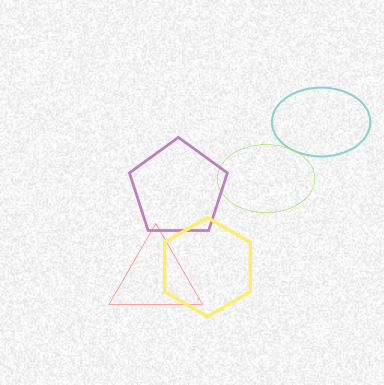[{"shape": "oval", "thickness": 1.5, "radius": 0.64, "center": [0.834, 0.683]}, {"shape": "triangle", "thickness": 0.5, "radius": 0.7, "center": [0.404, 0.279]}, {"shape": "oval", "thickness": 0.5, "radius": 0.63, "center": [0.691, 0.536]}, {"shape": "pentagon", "thickness": 2, "radius": 0.67, "center": [0.463, 0.51]}, {"shape": "hexagon", "thickness": 2.5, "radius": 0.64, "center": [0.539, 0.306]}]